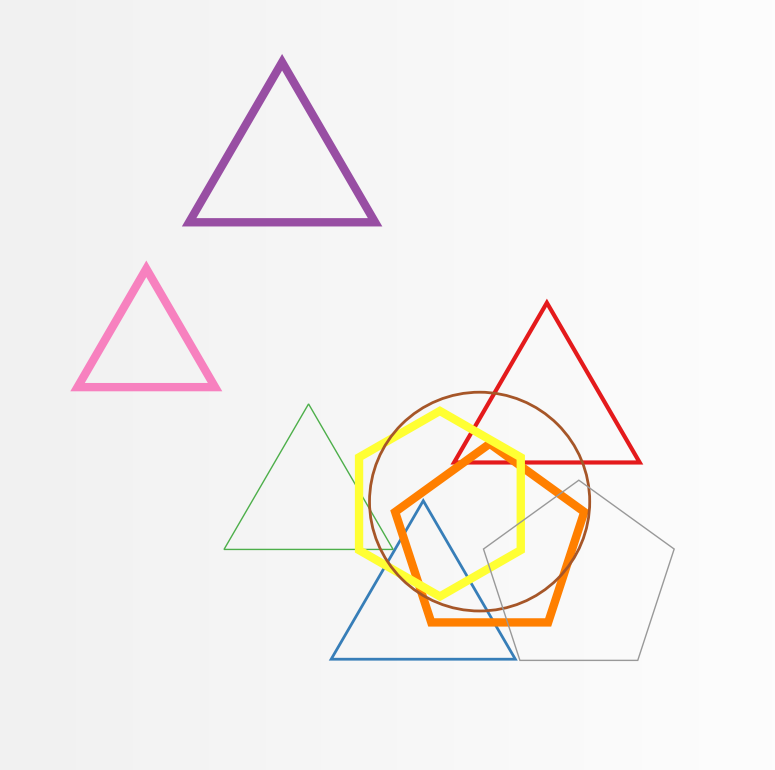[{"shape": "triangle", "thickness": 1.5, "radius": 0.69, "center": [0.706, 0.469]}, {"shape": "triangle", "thickness": 1, "radius": 0.69, "center": [0.546, 0.212]}, {"shape": "triangle", "thickness": 0.5, "radius": 0.63, "center": [0.398, 0.349]}, {"shape": "triangle", "thickness": 3, "radius": 0.69, "center": [0.364, 0.781]}, {"shape": "pentagon", "thickness": 3, "radius": 0.64, "center": [0.632, 0.295]}, {"shape": "hexagon", "thickness": 3, "radius": 0.6, "center": [0.568, 0.346]}, {"shape": "circle", "thickness": 1, "radius": 0.71, "center": [0.619, 0.349]}, {"shape": "triangle", "thickness": 3, "radius": 0.51, "center": [0.189, 0.548]}, {"shape": "pentagon", "thickness": 0.5, "radius": 0.65, "center": [0.747, 0.247]}]